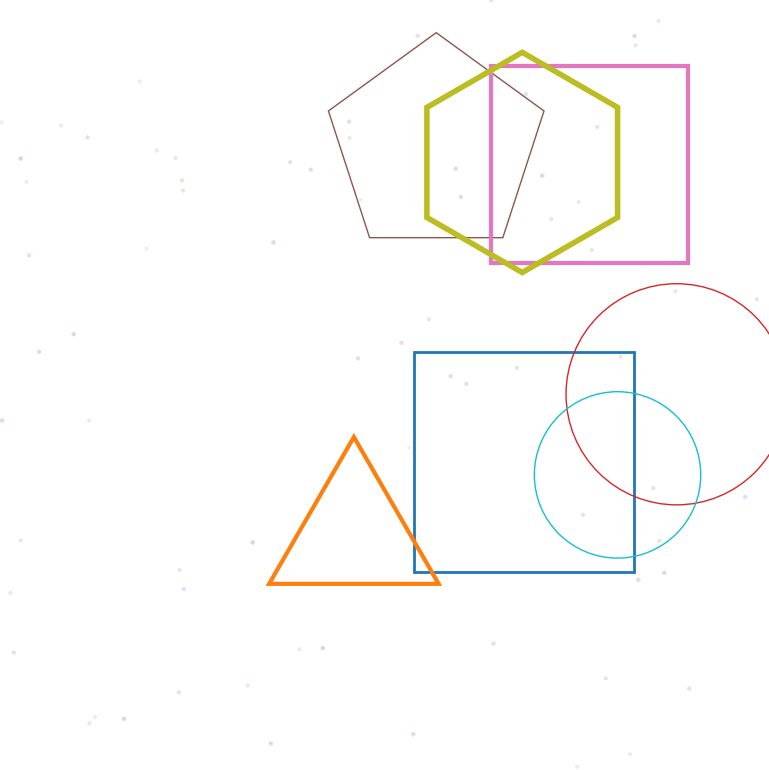[{"shape": "square", "thickness": 1, "radius": 0.71, "center": [0.68, 0.4]}, {"shape": "triangle", "thickness": 1.5, "radius": 0.64, "center": [0.46, 0.305]}, {"shape": "circle", "thickness": 0.5, "radius": 0.72, "center": [0.879, 0.488]}, {"shape": "pentagon", "thickness": 0.5, "radius": 0.74, "center": [0.567, 0.81]}, {"shape": "square", "thickness": 1.5, "radius": 0.64, "center": [0.766, 0.786]}, {"shape": "hexagon", "thickness": 2, "radius": 0.71, "center": [0.678, 0.789]}, {"shape": "circle", "thickness": 0.5, "radius": 0.54, "center": [0.802, 0.383]}]